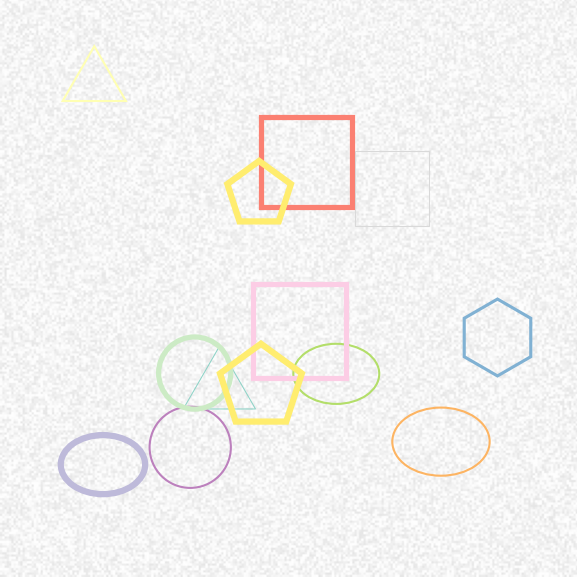[{"shape": "triangle", "thickness": 0.5, "radius": 0.36, "center": [0.38, 0.327]}, {"shape": "triangle", "thickness": 1, "radius": 0.32, "center": [0.163, 0.856]}, {"shape": "oval", "thickness": 3, "radius": 0.37, "center": [0.178, 0.195]}, {"shape": "square", "thickness": 2.5, "radius": 0.39, "center": [0.531, 0.719]}, {"shape": "hexagon", "thickness": 1.5, "radius": 0.33, "center": [0.861, 0.415]}, {"shape": "oval", "thickness": 1, "radius": 0.42, "center": [0.764, 0.234]}, {"shape": "oval", "thickness": 1, "radius": 0.37, "center": [0.582, 0.352]}, {"shape": "square", "thickness": 2.5, "radius": 0.41, "center": [0.519, 0.426]}, {"shape": "square", "thickness": 0.5, "radius": 0.32, "center": [0.679, 0.673]}, {"shape": "circle", "thickness": 1, "radius": 0.35, "center": [0.329, 0.225]}, {"shape": "circle", "thickness": 2.5, "radius": 0.31, "center": [0.337, 0.353]}, {"shape": "pentagon", "thickness": 3, "radius": 0.29, "center": [0.449, 0.663]}, {"shape": "pentagon", "thickness": 3, "radius": 0.37, "center": [0.452, 0.329]}]